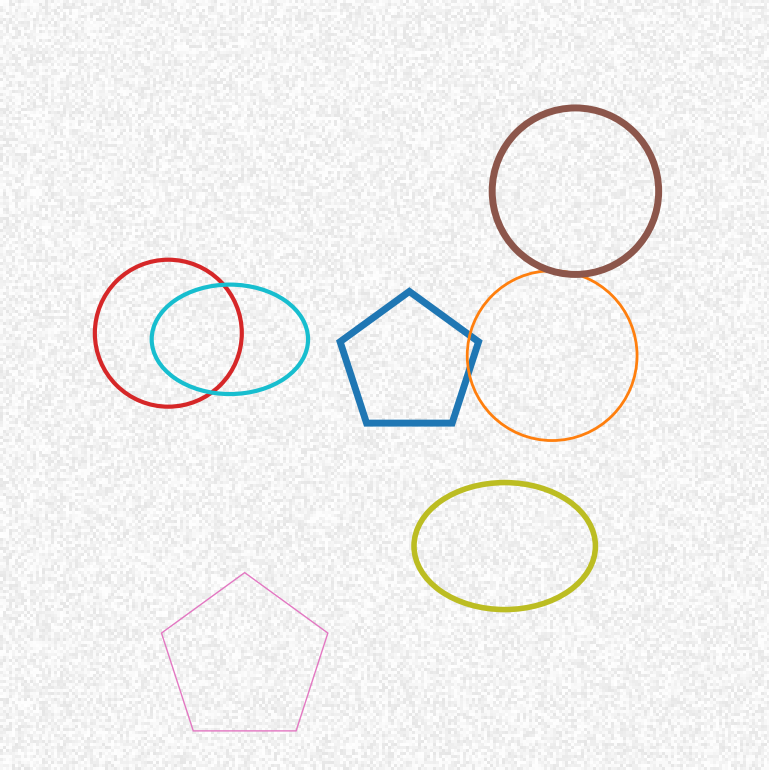[{"shape": "pentagon", "thickness": 2.5, "radius": 0.47, "center": [0.532, 0.527]}, {"shape": "circle", "thickness": 1, "radius": 0.55, "center": [0.717, 0.538]}, {"shape": "circle", "thickness": 1.5, "radius": 0.48, "center": [0.219, 0.567]}, {"shape": "circle", "thickness": 2.5, "radius": 0.54, "center": [0.747, 0.752]}, {"shape": "pentagon", "thickness": 0.5, "radius": 0.57, "center": [0.318, 0.143]}, {"shape": "oval", "thickness": 2, "radius": 0.59, "center": [0.655, 0.291]}, {"shape": "oval", "thickness": 1.5, "radius": 0.51, "center": [0.299, 0.559]}]